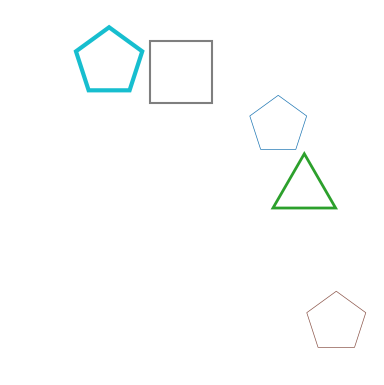[{"shape": "pentagon", "thickness": 0.5, "radius": 0.39, "center": [0.723, 0.675]}, {"shape": "triangle", "thickness": 2, "radius": 0.47, "center": [0.79, 0.507]}, {"shape": "pentagon", "thickness": 0.5, "radius": 0.4, "center": [0.873, 0.163]}, {"shape": "square", "thickness": 1.5, "radius": 0.4, "center": [0.47, 0.813]}, {"shape": "pentagon", "thickness": 3, "radius": 0.45, "center": [0.283, 0.839]}]